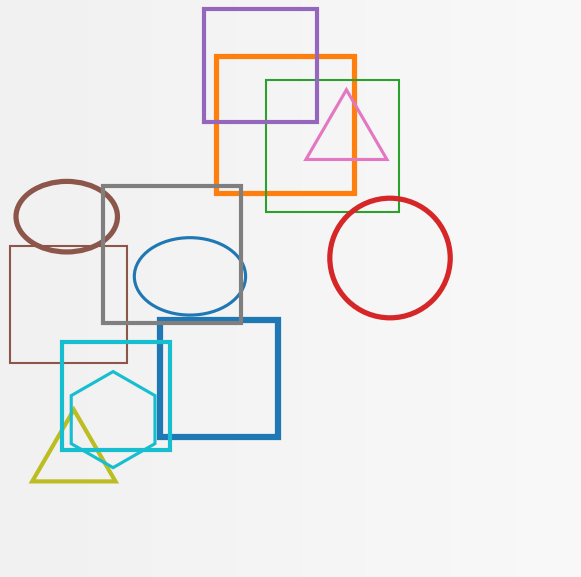[{"shape": "square", "thickness": 3, "radius": 0.51, "center": [0.376, 0.344]}, {"shape": "oval", "thickness": 1.5, "radius": 0.48, "center": [0.327, 0.521]}, {"shape": "square", "thickness": 2.5, "radius": 0.59, "center": [0.491, 0.784]}, {"shape": "square", "thickness": 1, "radius": 0.57, "center": [0.572, 0.746]}, {"shape": "circle", "thickness": 2.5, "radius": 0.52, "center": [0.671, 0.552]}, {"shape": "square", "thickness": 2, "radius": 0.49, "center": [0.449, 0.885]}, {"shape": "oval", "thickness": 2.5, "radius": 0.44, "center": [0.115, 0.624]}, {"shape": "square", "thickness": 1, "radius": 0.5, "center": [0.117, 0.472]}, {"shape": "triangle", "thickness": 1.5, "radius": 0.4, "center": [0.596, 0.763]}, {"shape": "square", "thickness": 2, "radius": 0.59, "center": [0.296, 0.558]}, {"shape": "triangle", "thickness": 2, "radius": 0.41, "center": [0.127, 0.207]}, {"shape": "hexagon", "thickness": 1.5, "radius": 0.42, "center": [0.195, 0.273]}, {"shape": "square", "thickness": 2, "radius": 0.46, "center": [0.199, 0.313]}]